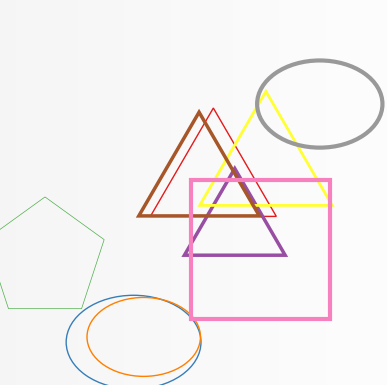[{"shape": "triangle", "thickness": 1, "radius": 0.94, "center": [0.551, 0.532]}, {"shape": "oval", "thickness": 1, "radius": 0.87, "center": [0.345, 0.111]}, {"shape": "pentagon", "thickness": 0.5, "radius": 0.8, "center": [0.116, 0.328]}, {"shape": "triangle", "thickness": 2.5, "radius": 0.75, "center": [0.606, 0.412]}, {"shape": "oval", "thickness": 1, "radius": 0.73, "center": [0.371, 0.125]}, {"shape": "triangle", "thickness": 2, "radius": 0.99, "center": [0.686, 0.565]}, {"shape": "triangle", "thickness": 2.5, "radius": 0.9, "center": [0.514, 0.529]}, {"shape": "square", "thickness": 3, "radius": 0.9, "center": [0.672, 0.352]}, {"shape": "oval", "thickness": 3, "radius": 0.81, "center": [0.825, 0.73]}]